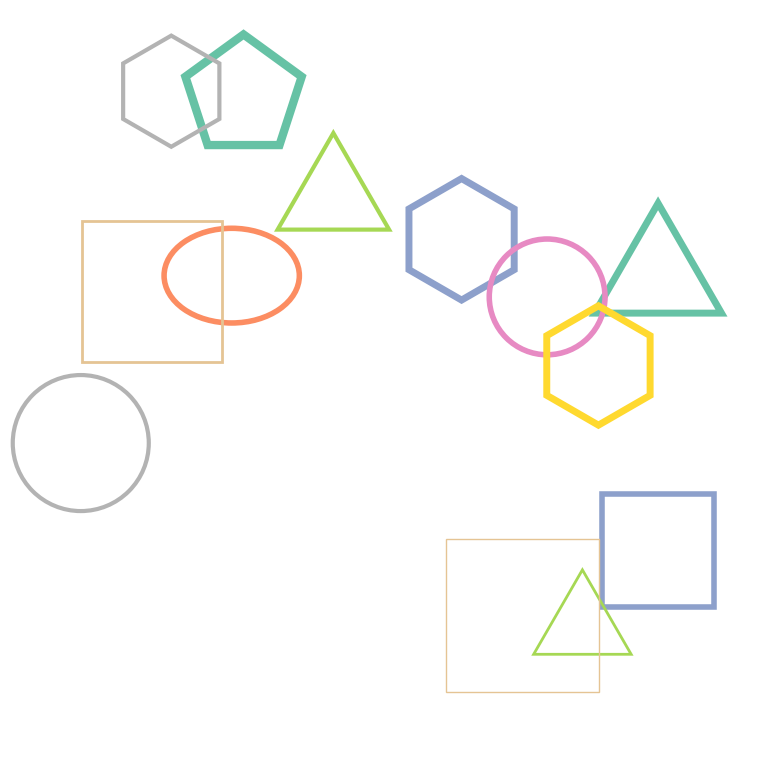[{"shape": "pentagon", "thickness": 3, "radius": 0.4, "center": [0.316, 0.876]}, {"shape": "triangle", "thickness": 2.5, "radius": 0.48, "center": [0.855, 0.641]}, {"shape": "oval", "thickness": 2, "radius": 0.44, "center": [0.301, 0.642]}, {"shape": "square", "thickness": 2, "radius": 0.37, "center": [0.854, 0.285]}, {"shape": "hexagon", "thickness": 2.5, "radius": 0.39, "center": [0.599, 0.689]}, {"shape": "circle", "thickness": 2, "radius": 0.38, "center": [0.711, 0.614]}, {"shape": "triangle", "thickness": 1.5, "radius": 0.42, "center": [0.433, 0.744]}, {"shape": "triangle", "thickness": 1, "radius": 0.37, "center": [0.756, 0.187]}, {"shape": "hexagon", "thickness": 2.5, "radius": 0.39, "center": [0.777, 0.525]}, {"shape": "square", "thickness": 1, "radius": 0.46, "center": [0.197, 0.621]}, {"shape": "square", "thickness": 0.5, "radius": 0.5, "center": [0.678, 0.201]}, {"shape": "hexagon", "thickness": 1.5, "radius": 0.36, "center": [0.222, 0.882]}, {"shape": "circle", "thickness": 1.5, "radius": 0.44, "center": [0.105, 0.425]}]